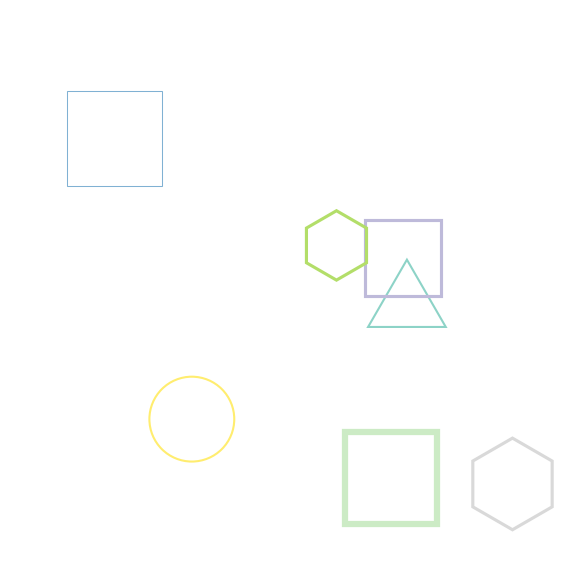[{"shape": "triangle", "thickness": 1, "radius": 0.39, "center": [0.705, 0.472]}, {"shape": "square", "thickness": 1.5, "radius": 0.33, "center": [0.698, 0.553]}, {"shape": "square", "thickness": 0.5, "radius": 0.41, "center": [0.198, 0.759]}, {"shape": "hexagon", "thickness": 1.5, "radius": 0.3, "center": [0.583, 0.574]}, {"shape": "hexagon", "thickness": 1.5, "radius": 0.4, "center": [0.887, 0.161]}, {"shape": "square", "thickness": 3, "radius": 0.4, "center": [0.677, 0.172]}, {"shape": "circle", "thickness": 1, "radius": 0.37, "center": [0.332, 0.273]}]